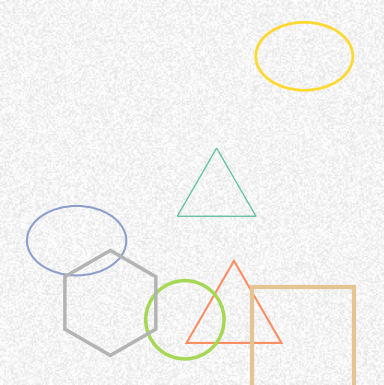[{"shape": "triangle", "thickness": 1, "radius": 0.59, "center": [0.563, 0.497]}, {"shape": "triangle", "thickness": 1.5, "radius": 0.71, "center": [0.608, 0.18]}, {"shape": "oval", "thickness": 1.5, "radius": 0.64, "center": [0.199, 0.375]}, {"shape": "circle", "thickness": 2.5, "radius": 0.51, "center": [0.48, 0.169]}, {"shape": "oval", "thickness": 2, "radius": 0.63, "center": [0.79, 0.854]}, {"shape": "square", "thickness": 3, "radius": 0.66, "center": [0.786, 0.123]}, {"shape": "hexagon", "thickness": 2.5, "radius": 0.68, "center": [0.287, 0.213]}]